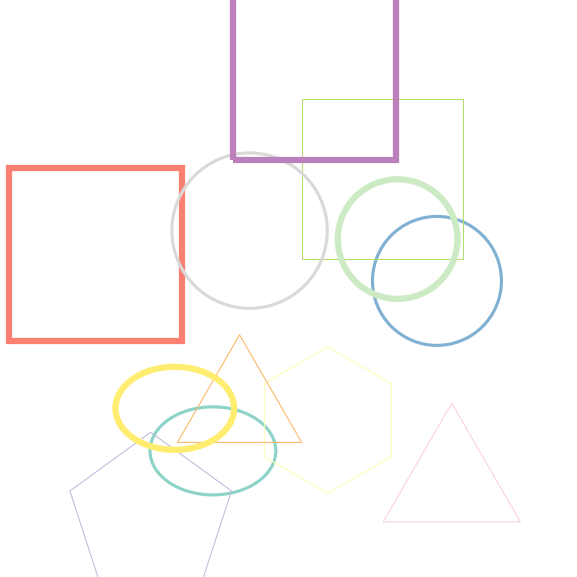[{"shape": "oval", "thickness": 1.5, "radius": 0.54, "center": [0.369, 0.218]}, {"shape": "hexagon", "thickness": 0.5, "radius": 0.63, "center": [0.568, 0.272]}, {"shape": "pentagon", "thickness": 0.5, "radius": 0.74, "center": [0.261, 0.104]}, {"shape": "square", "thickness": 3, "radius": 0.75, "center": [0.166, 0.558]}, {"shape": "circle", "thickness": 1.5, "radius": 0.56, "center": [0.757, 0.513]}, {"shape": "triangle", "thickness": 0.5, "radius": 0.62, "center": [0.415, 0.295]}, {"shape": "square", "thickness": 0.5, "radius": 0.69, "center": [0.662, 0.689]}, {"shape": "triangle", "thickness": 0.5, "radius": 0.69, "center": [0.782, 0.164]}, {"shape": "circle", "thickness": 1.5, "radius": 0.67, "center": [0.432, 0.6]}, {"shape": "square", "thickness": 3, "radius": 0.7, "center": [0.544, 0.863]}, {"shape": "circle", "thickness": 3, "radius": 0.52, "center": [0.689, 0.585]}, {"shape": "oval", "thickness": 3, "radius": 0.51, "center": [0.303, 0.292]}]